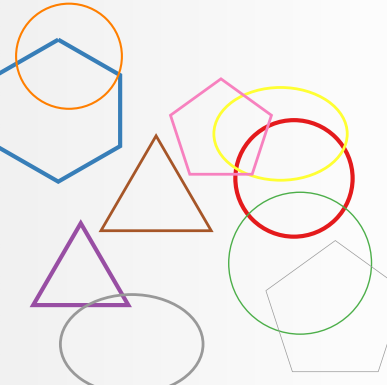[{"shape": "circle", "thickness": 3, "radius": 0.76, "center": [0.759, 0.537]}, {"shape": "hexagon", "thickness": 3, "radius": 0.92, "center": [0.15, 0.713]}, {"shape": "circle", "thickness": 1, "radius": 0.92, "center": [0.775, 0.316]}, {"shape": "triangle", "thickness": 3, "radius": 0.71, "center": [0.208, 0.278]}, {"shape": "circle", "thickness": 1.5, "radius": 0.68, "center": [0.178, 0.854]}, {"shape": "oval", "thickness": 2, "radius": 0.86, "center": [0.724, 0.652]}, {"shape": "triangle", "thickness": 2, "radius": 0.82, "center": [0.403, 0.483]}, {"shape": "pentagon", "thickness": 2, "radius": 0.68, "center": [0.57, 0.658]}, {"shape": "oval", "thickness": 2, "radius": 0.92, "center": [0.34, 0.106]}, {"shape": "pentagon", "thickness": 0.5, "radius": 0.94, "center": [0.865, 0.187]}]